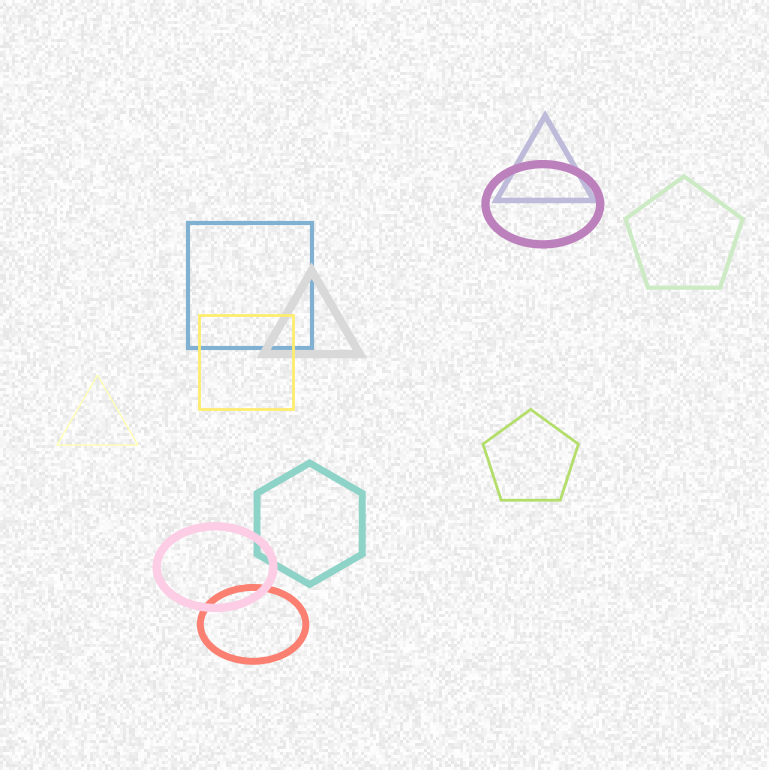[{"shape": "hexagon", "thickness": 2.5, "radius": 0.39, "center": [0.402, 0.32]}, {"shape": "triangle", "thickness": 0.5, "radius": 0.3, "center": [0.127, 0.452]}, {"shape": "triangle", "thickness": 2, "radius": 0.37, "center": [0.708, 0.776]}, {"shape": "oval", "thickness": 2.5, "radius": 0.34, "center": [0.329, 0.189]}, {"shape": "square", "thickness": 1.5, "radius": 0.4, "center": [0.324, 0.629]}, {"shape": "pentagon", "thickness": 1, "radius": 0.33, "center": [0.689, 0.403]}, {"shape": "oval", "thickness": 3, "radius": 0.38, "center": [0.279, 0.263]}, {"shape": "triangle", "thickness": 3, "radius": 0.36, "center": [0.405, 0.576]}, {"shape": "oval", "thickness": 3, "radius": 0.37, "center": [0.705, 0.735]}, {"shape": "pentagon", "thickness": 1.5, "radius": 0.4, "center": [0.888, 0.691]}, {"shape": "square", "thickness": 1, "radius": 0.31, "center": [0.32, 0.53]}]